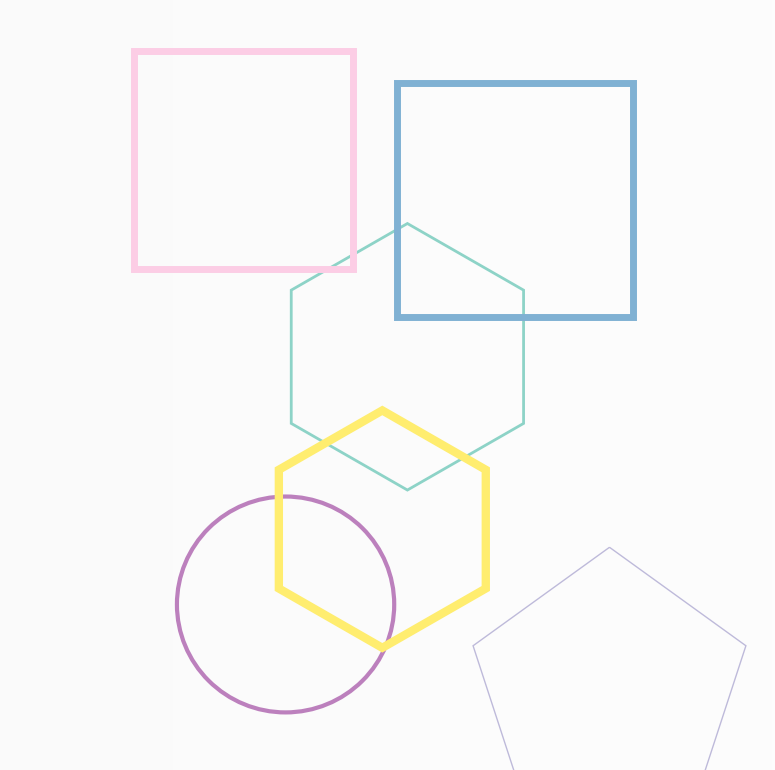[{"shape": "hexagon", "thickness": 1, "radius": 0.87, "center": [0.526, 0.537]}, {"shape": "pentagon", "thickness": 0.5, "radius": 0.93, "center": [0.786, 0.104]}, {"shape": "square", "thickness": 2.5, "radius": 0.76, "center": [0.664, 0.741]}, {"shape": "square", "thickness": 2.5, "radius": 0.71, "center": [0.314, 0.792]}, {"shape": "circle", "thickness": 1.5, "radius": 0.7, "center": [0.368, 0.215]}, {"shape": "hexagon", "thickness": 3, "radius": 0.77, "center": [0.493, 0.313]}]